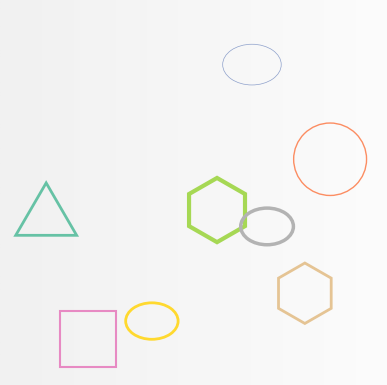[{"shape": "triangle", "thickness": 2, "radius": 0.45, "center": [0.119, 0.434]}, {"shape": "circle", "thickness": 1, "radius": 0.47, "center": [0.852, 0.586]}, {"shape": "oval", "thickness": 0.5, "radius": 0.38, "center": [0.65, 0.832]}, {"shape": "square", "thickness": 1.5, "radius": 0.36, "center": [0.228, 0.119]}, {"shape": "hexagon", "thickness": 3, "radius": 0.42, "center": [0.56, 0.454]}, {"shape": "oval", "thickness": 2, "radius": 0.34, "center": [0.392, 0.166]}, {"shape": "hexagon", "thickness": 2, "radius": 0.39, "center": [0.787, 0.238]}, {"shape": "oval", "thickness": 2.5, "radius": 0.34, "center": [0.689, 0.412]}]